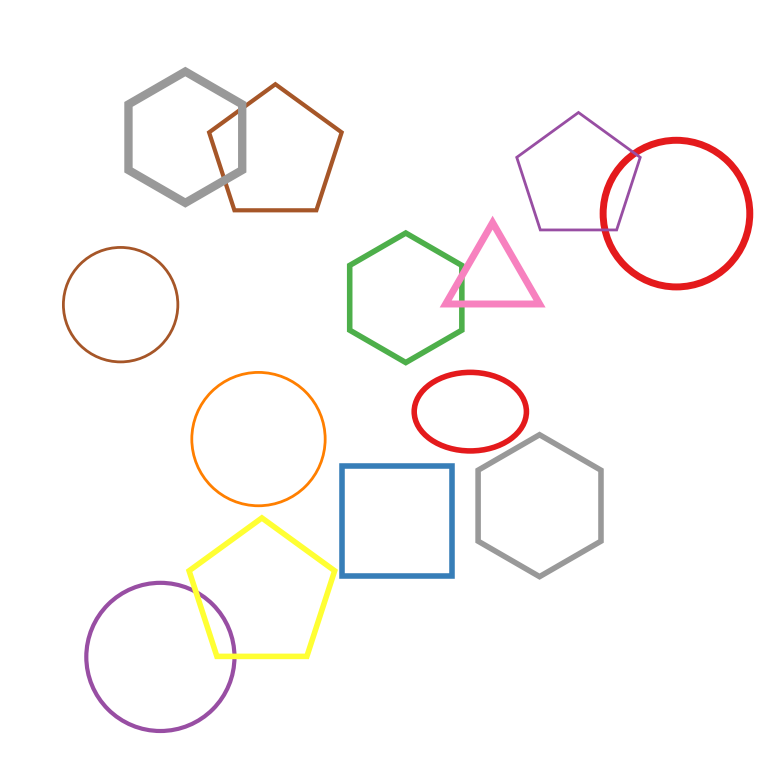[{"shape": "circle", "thickness": 2.5, "radius": 0.48, "center": [0.879, 0.723]}, {"shape": "oval", "thickness": 2, "radius": 0.36, "center": [0.611, 0.465]}, {"shape": "square", "thickness": 2, "radius": 0.36, "center": [0.515, 0.324]}, {"shape": "hexagon", "thickness": 2, "radius": 0.42, "center": [0.527, 0.613]}, {"shape": "pentagon", "thickness": 1, "radius": 0.42, "center": [0.751, 0.77]}, {"shape": "circle", "thickness": 1.5, "radius": 0.48, "center": [0.208, 0.147]}, {"shape": "circle", "thickness": 1, "radius": 0.43, "center": [0.336, 0.43]}, {"shape": "pentagon", "thickness": 2, "radius": 0.5, "center": [0.34, 0.228]}, {"shape": "pentagon", "thickness": 1.5, "radius": 0.45, "center": [0.358, 0.8]}, {"shape": "circle", "thickness": 1, "radius": 0.37, "center": [0.157, 0.604]}, {"shape": "triangle", "thickness": 2.5, "radius": 0.35, "center": [0.64, 0.64]}, {"shape": "hexagon", "thickness": 2, "radius": 0.46, "center": [0.701, 0.343]}, {"shape": "hexagon", "thickness": 3, "radius": 0.43, "center": [0.241, 0.822]}]